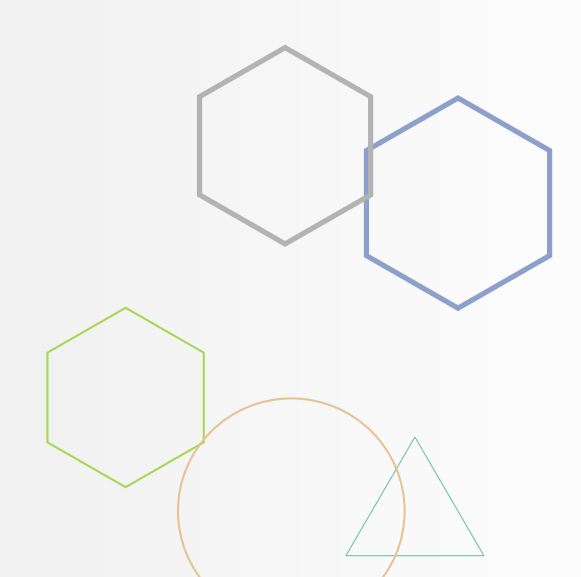[{"shape": "triangle", "thickness": 0.5, "radius": 0.69, "center": [0.714, 0.105]}, {"shape": "hexagon", "thickness": 2.5, "radius": 0.91, "center": [0.788, 0.647]}, {"shape": "hexagon", "thickness": 1, "radius": 0.78, "center": [0.216, 0.311]}, {"shape": "circle", "thickness": 1, "radius": 0.97, "center": [0.501, 0.114]}, {"shape": "hexagon", "thickness": 2.5, "radius": 0.85, "center": [0.491, 0.747]}]